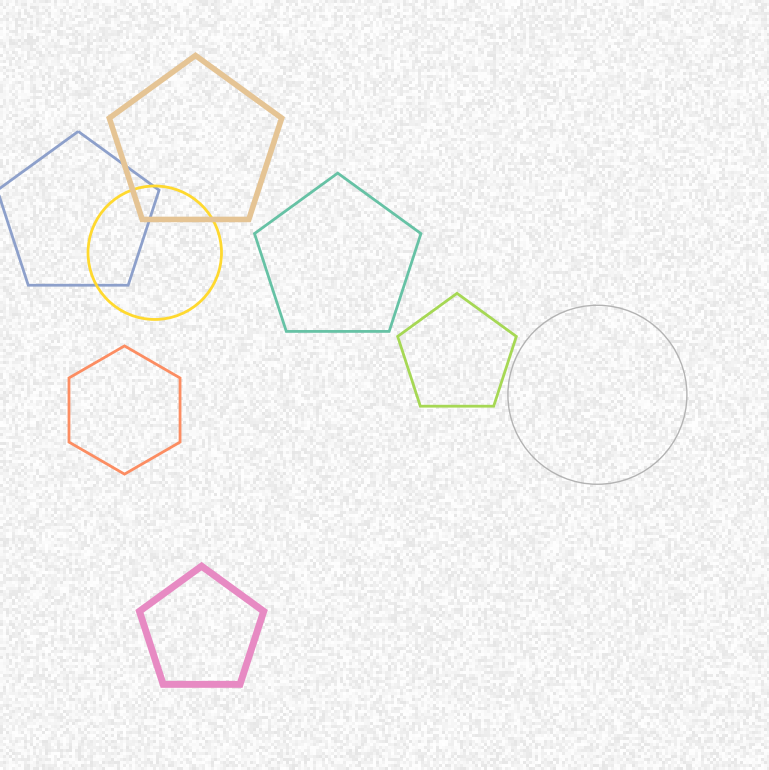[{"shape": "pentagon", "thickness": 1, "radius": 0.57, "center": [0.439, 0.662]}, {"shape": "hexagon", "thickness": 1, "radius": 0.42, "center": [0.162, 0.467]}, {"shape": "pentagon", "thickness": 1, "radius": 0.55, "center": [0.102, 0.719]}, {"shape": "pentagon", "thickness": 2.5, "radius": 0.42, "center": [0.262, 0.18]}, {"shape": "pentagon", "thickness": 1, "radius": 0.41, "center": [0.594, 0.538]}, {"shape": "circle", "thickness": 1, "radius": 0.43, "center": [0.201, 0.672]}, {"shape": "pentagon", "thickness": 2, "radius": 0.59, "center": [0.254, 0.81]}, {"shape": "circle", "thickness": 0.5, "radius": 0.58, "center": [0.776, 0.487]}]